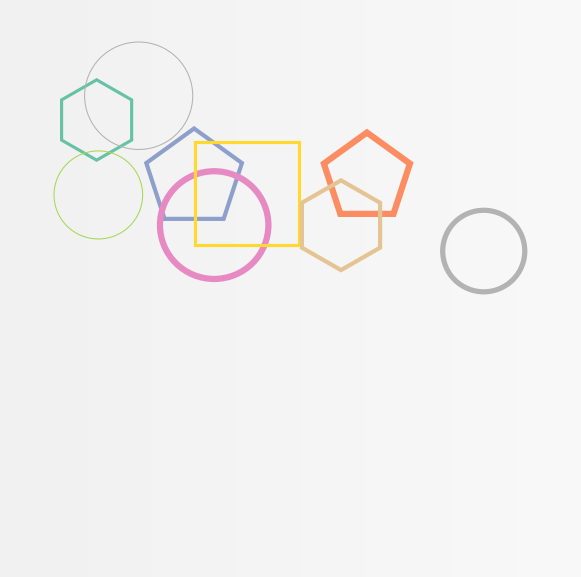[{"shape": "hexagon", "thickness": 1.5, "radius": 0.35, "center": [0.166, 0.791]}, {"shape": "pentagon", "thickness": 3, "radius": 0.39, "center": [0.631, 0.692]}, {"shape": "pentagon", "thickness": 2, "radius": 0.43, "center": [0.334, 0.69]}, {"shape": "circle", "thickness": 3, "radius": 0.47, "center": [0.368, 0.609]}, {"shape": "circle", "thickness": 0.5, "radius": 0.38, "center": [0.169, 0.662]}, {"shape": "square", "thickness": 1.5, "radius": 0.45, "center": [0.425, 0.664]}, {"shape": "hexagon", "thickness": 2, "radius": 0.39, "center": [0.587, 0.609]}, {"shape": "circle", "thickness": 0.5, "radius": 0.47, "center": [0.239, 0.833]}, {"shape": "circle", "thickness": 2.5, "radius": 0.35, "center": [0.832, 0.564]}]